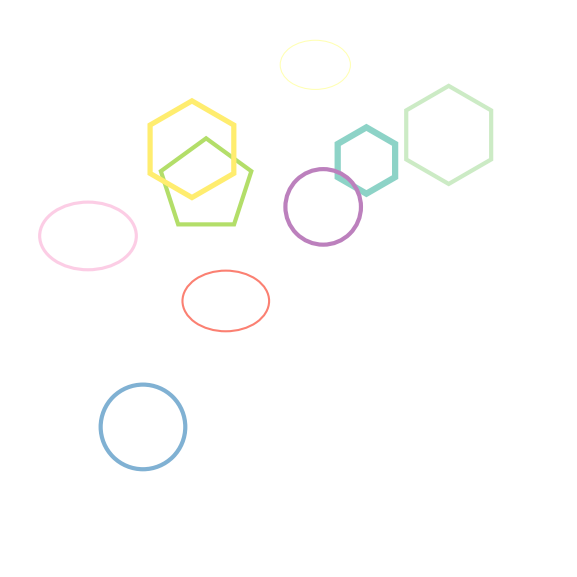[{"shape": "hexagon", "thickness": 3, "radius": 0.29, "center": [0.634, 0.721]}, {"shape": "oval", "thickness": 0.5, "radius": 0.3, "center": [0.546, 0.887]}, {"shape": "oval", "thickness": 1, "radius": 0.38, "center": [0.391, 0.478]}, {"shape": "circle", "thickness": 2, "radius": 0.37, "center": [0.248, 0.26]}, {"shape": "pentagon", "thickness": 2, "radius": 0.41, "center": [0.357, 0.677]}, {"shape": "oval", "thickness": 1.5, "radius": 0.42, "center": [0.152, 0.591]}, {"shape": "circle", "thickness": 2, "radius": 0.33, "center": [0.56, 0.641]}, {"shape": "hexagon", "thickness": 2, "radius": 0.42, "center": [0.777, 0.766]}, {"shape": "hexagon", "thickness": 2.5, "radius": 0.42, "center": [0.332, 0.741]}]